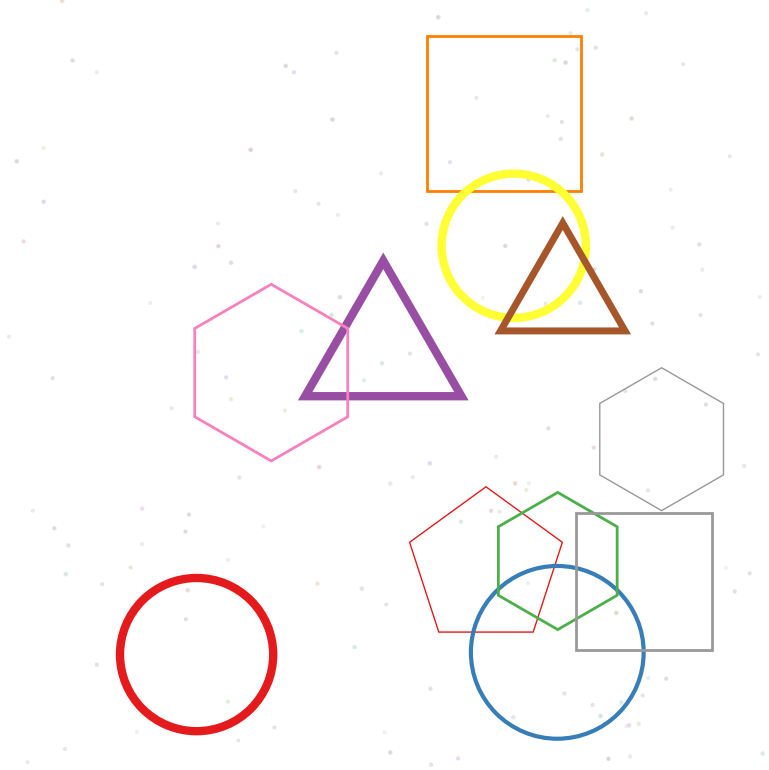[{"shape": "circle", "thickness": 3, "radius": 0.5, "center": [0.255, 0.15]}, {"shape": "pentagon", "thickness": 0.5, "radius": 0.52, "center": [0.631, 0.264]}, {"shape": "circle", "thickness": 1.5, "radius": 0.56, "center": [0.724, 0.153]}, {"shape": "hexagon", "thickness": 1, "radius": 0.45, "center": [0.724, 0.271]}, {"shape": "triangle", "thickness": 3, "radius": 0.59, "center": [0.498, 0.544]}, {"shape": "square", "thickness": 1, "radius": 0.5, "center": [0.655, 0.852]}, {"shape": "circle", "thickness": 3, "radius": 0.47, "center": [0.667, 0.681]}, {"shape": "triangle", "thickness": 2.5, "radius": 0.47, "center": [0.731, 0.617]}, {"shape": "hexagon", "thickness": 1, "radius": 0.57, "center": [0.352, 0.516]}, {"shape": "square", "thickness": 1, "radius": 0.44, "center": [0.836, 0.245]}, {"shape": "hexagon", "thickness": 0.5, "radius": 0.46, "center": [0.859, 0.43]}]